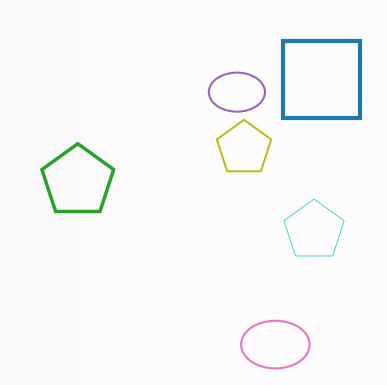[{"shape": "square", "thickness": 3, "radius": 0.5, "center": [0.829, 0.793]}, {"shape": "pentagon", "thickness": 2.5, "radius": 0.49, "center": [0.201, 0.529]}, {"shape": "oval", "thickness": 1.5, "radius": 0.36, "center": [0.611, 0.761]}, {"shape": "oval", "thickness": 1.5, "radius": 0.44, "center": [0.711, 0.105]}, {"shape": "pentagon", "thickness": 1.5, "radius": 0.37, "center": [0.63, 0.615]}, {"shape": "pentagon", "thickness": 0.5, "radius": 0.41, "center": [0.81, 0.401]}]